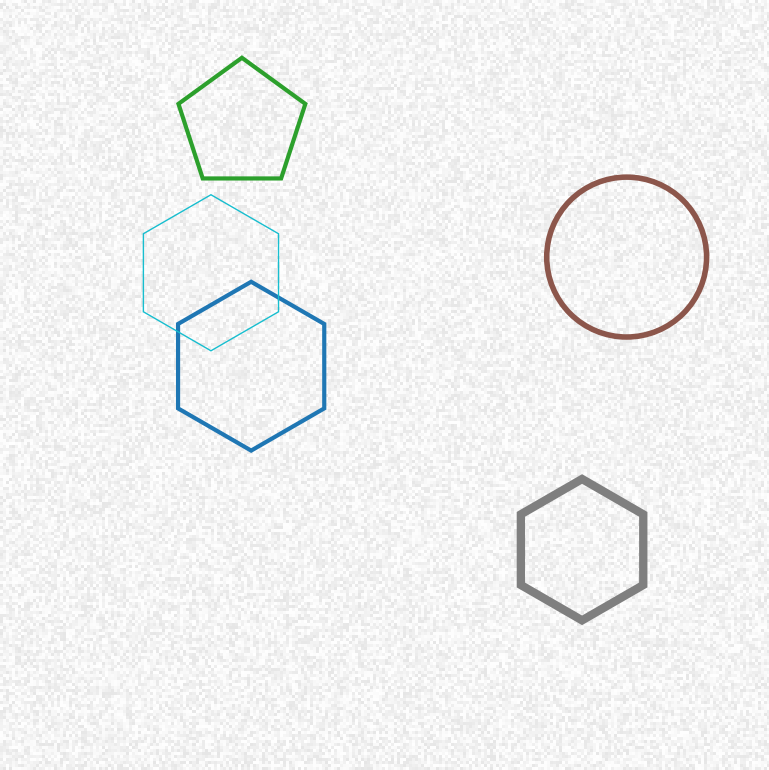[{"shape": "hexagon", "thickness": 1.5, "radius": 0.55, "center": [0.326, 0.524]}, {"shape": "pentagon", "thickness": 1.5, "radius": 0.43, "center": [0.314, 0.838]}, {"shape": "circle", "thickness": 2, "radius": 0.52, "center": [0.814, 0.666]}, {"shape": "hexagon", "thickness": 3, "radius": 0.46, "center": [0.756, 0.286]}, {"shape": "hexagon", "thickness": 0.5, "radius": 0.51, "center": [0.274, 0.646]}]